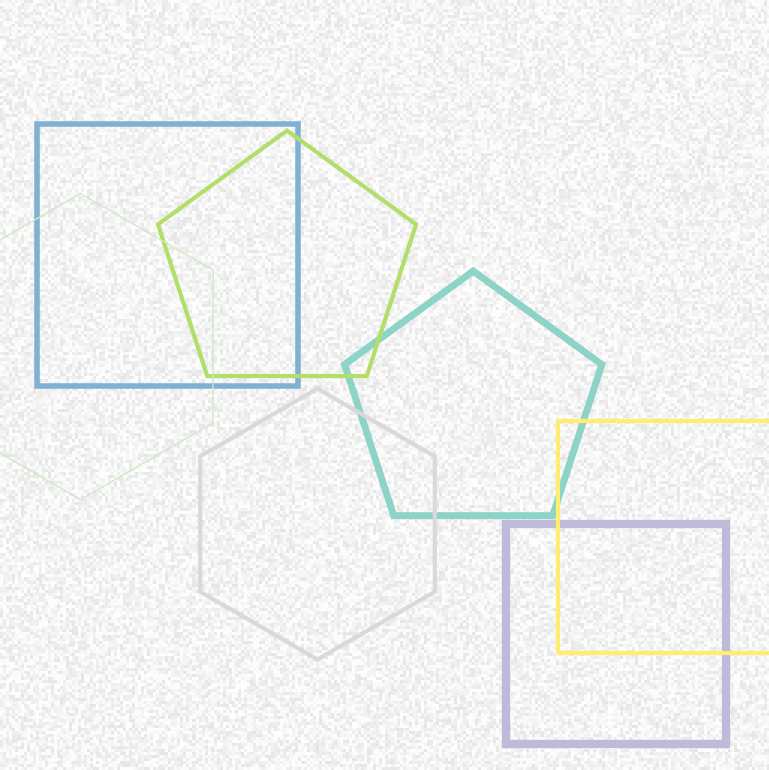[{"shape": "pentagon", "thickness": 2.5, "radius": 0.88, "center": [0.615, 0.472]}, {"shape": "square", "thickness": 3, "radius": 0.72, "center": [0.8, 0.177]}, {"shape": "square", "thickness": 2, "radius": 0.85, "center": [0.217, 0.669]}, {"shape": "pentagon", "thickness": 1.5, "radius": 0.88, "center": [0.373, 0.654]}, {"shape": "hexagon", "thickness": 1.5, "radius": 0.88, "center": [0.412, 0.319]}, {"shape": "hexagon", "thickness": 0.5, "radius": 0.99, "center": [0.105, 0.55]}, {"shape": "square", "thickness": 1.5, "radius": 0.75, "center": [0.875, 0.302]}]